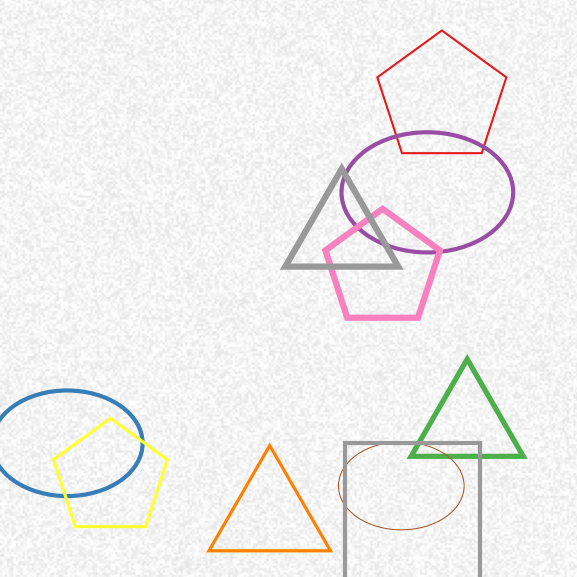[{"shape": "pentagon", "thickness": 1, "radius": 0.59, "center": [0.765, 0.829]}, {"shape": "oval", "thickness": 2, "radius": 0.65, "center": [0.116, 0.232]}, {"shape": "triangle", "thickness": 2.5, "radius": 0.56, "center": [0.809, 0.265]}, {"shape": "oval", "thickness": 2, "radius": 0.74, "center": [0.74, 0.666]}, {"shape": "triangle", "thickness": 1.5, "radius": 0.61, "center": [0.467, 0.106]}, {"shape": "pentagon", "thickness": 1.5, "radius": 0.52, "center": [0.191, 0.171]}, {"shape": "oval", "thickness": 0.5, "radius": 0.54, "center": [0.695, 0.158]}, {"shape": "pentagon", "thickness": 3, "radius": 0.52, "center": [0.663, 0.533]}, {"shape": "triangle", "thickness": 3, "radius": 0.56, "center": [0.592, 0.594]}, {"shape": "square", "thickness": 2, "radius": 0.58, "center": [0.714, 0.114]}]